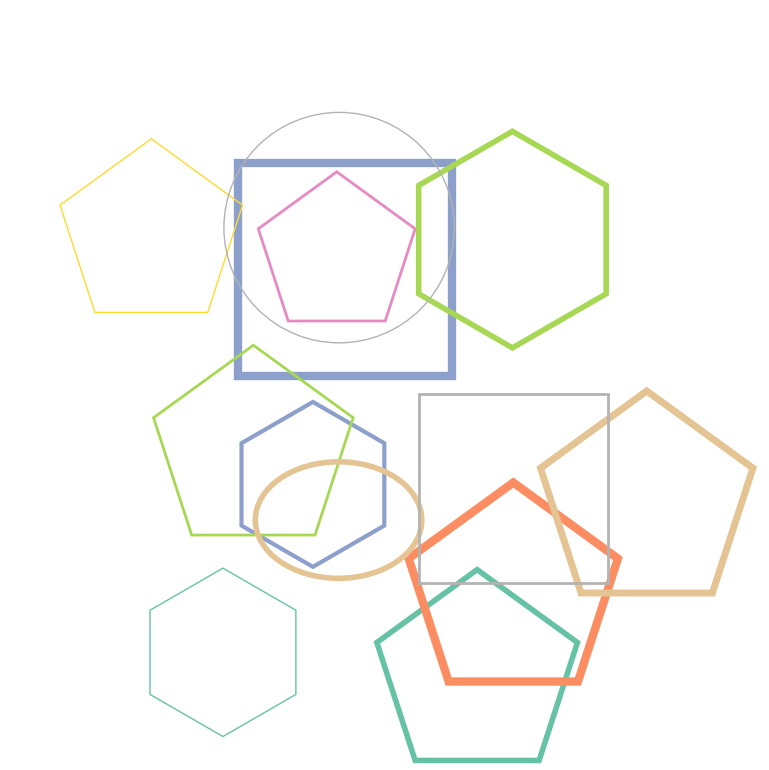[{"shape": "pentagon", "thickness": 2, "radius": 0.68, "center": [0.62, 0.123]}, {"shape": "hexagon", "thickness": 0.5, "radius": 0.55, "center": [0.29, 0.153]}, {"shape": "pentagon", "thickness": 3, "radius": 0.71, "center": [0.667, 0.23]}, {"shape": "hexagon", "thickness": 1.5, "radius": 0.54, "center": [0.406, 0.371]}, {"shape": "square", "thickness": 3, "radius": 0.69, "center": [0.448, 0.65]}, {"shape": "pentagon", "thickness": 1, "radius": 0.54, "center": [0.437, 0.67]}, {"shape": "pentagon", "thickness": 1, "radius": 0.68, "center": [0.329, 0.415]}, {"shape": "hexagon", "thickness": 2, "radius": 0.7, "center": [0.665, 0.689]}, {"shape": "pentagon", "thickness": 0.5, "radius": 0.62, "center": [0.196, 0.695]}, {"shape": "pentagon", "thickness": 2.5, "radius": 0.73, "center": [0.84, 0.347]}, {"shape": "oval", "thickness": 2, "radius": 0.54, "center": [0.44, 0.325]}, {"shape": "square", "thickness": 1, "radius": 0.61, "center": [0.666, 0.366]}, {"shape": "circle", "thickness": 0.5, "radius": 0.75, "center": [0.44, 0.704]}]